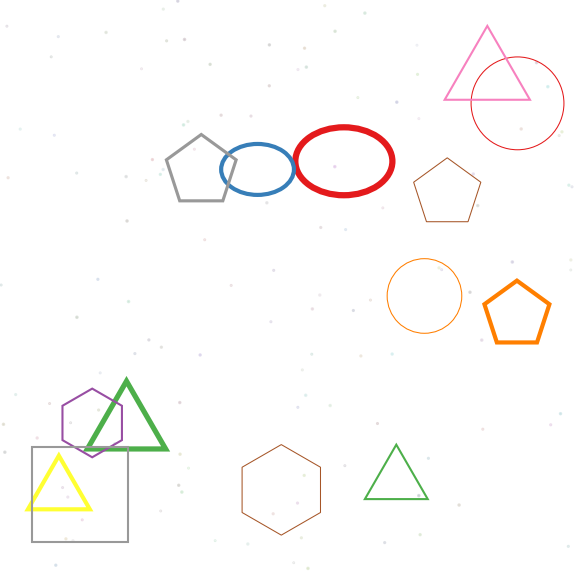[{"shape": "circle", "thickness": 0.5, "radius": 0.4, "center": [0.896, 0.82]}, {"shape": "oval", "thickness": 3, "radius": 0.42, "center": [0.595, 0.72]}, {"shape": "oval", "thickness": 2, "radius": 0.32, "center": [0.446, 0.706]}, {"shape": "triangle", "thickness": 2.5, "radius": 0.39, "center": [0.219, 0.261]}, {"shape": "triangle", "thickness": 1, "radius": 0.31, "center": [0.686, 0.166]}, {"shape": "hexagon", "thickness": 1, "radius": 0.3, "center": [0.16, 0.267]}, {"shape": "pentagon", "thickness": 2, "radius": 0.3, "center": [0.895, 0.454]}, {"shape": "circle", "thickness": 0.5, "radius": 0.32, "center": [0.735, 0.487]}, {"shape": "triangle", "thickness": 2, "radius": 0.31, "center": [0.102, 0.148]}, {"shape": "hexagon", "thickness": 0.5, "radius": 0.39, "center": [0.487, 0.151]}, {"shape": "pentagon", "thickness": 0.5, "radius": 0.31, "center": [0.774, 0.665]}, {"shape": "triangle", "thickness": 1, "radius": 0.43, "center": [0.844, 0.869]}, {"shape": "square", "thickness": 1, "radius": 0.41, "center": [0.139, 0.143]}, {"shape": "pentagon", "thickness": 1.5, "radius": 0.32, "center": [0.349, 0.703]}]